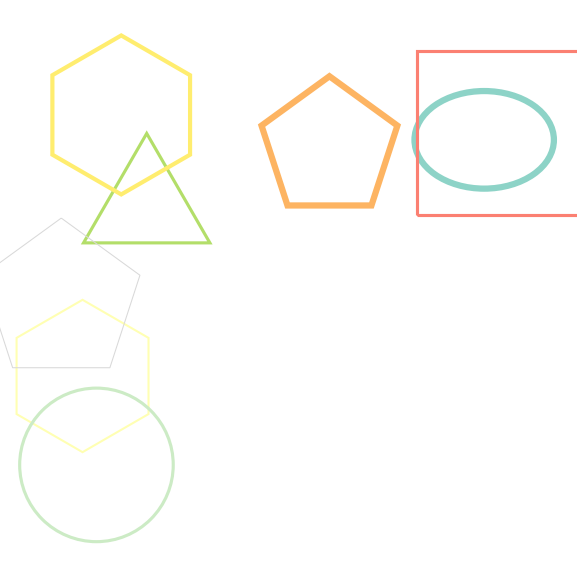[{"shape": "oval", "thickness": 3, "radius": 0.6, "center": [0.838, 0.757]}, {"shape": "hexagon", "thickness": 1, "radius": 0.66, "center": [0.143, 0.348]}, {"shape": "square", "thickness": 1.5, "radius": 0.71, "center": [0.864, 0.769]}, {"shape": "pentagon", "thickness": 3, "radius": 0.62, "center": [0.57, 0.743]}, {"shape": "triangle", "thickness": 1.5, "radius": 0.63, "center": [0.254, 0.642]}, {"shape": "pentagon", "thickness": 0.5, "radius": 0.72, "center": [0.106, 0.478]}, {"shape": "circle", "thickness": 1.5, "radius": 0.66, "center": [0.167, 0.194]}, {"shape": "hexagon", "thickness": 2, "radius": 0.69, "center": [0.21, 0.8]}]